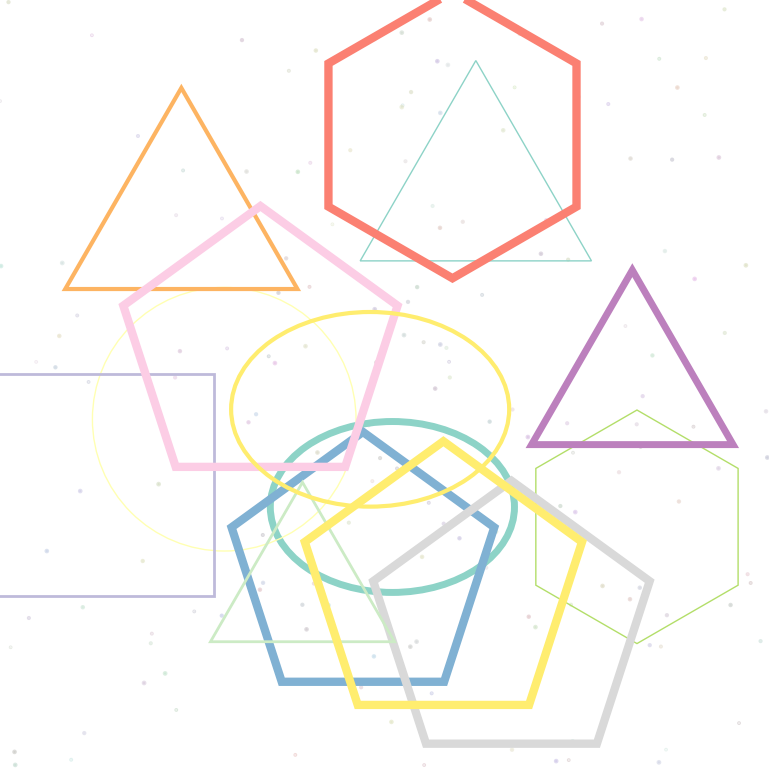[{"shape": "triangle", "thickness": 0.5, "radius": 0.87, "center": [0.618, 0.748]}, {"shape": "oval", "thickness": 2.5, "radius": 0.79, "center": [0.51, 0.342]}, {"shape": "circle", "thickness": 0.5, "radius": 0.86, "center": [0.291, 0.456]}, {"shape": "square", "thickness": 1, "radius": 0.72, "center": [0.134, 0.37]}, {"shape": "hexagon", "thickness": 3, "radius": 0.93, "center": [0.588, 0.825]}, {"shape": "pentagon", "thickness": 3, "radius": 0.9, "center": [0.471, 0.26]}, {"shape": "triangle", "thickness": 1.5, "radius": 0.87, "center": [0.236, 0.712]}, {"shape": "hexagon", "thickness": 0.5, "radius": 0.76, "center": [0.827, 0.316]}, {"shape": "pentagon", "thickness": 3, "radius": 0.94, "center": [0.338, 0.545]}, {"shape": "pentagon", "thickness": 3, "radius": 0.94, "center": [0.664, 0.187]}, {"shape": "triangle", "thickness": 2.5, "radius": 0.76, "center": [0.821, 0.498]}, {"shape": "triangle", "thickness": 1, "radius": 0.69, "center": [0.393, 0.236]}, {"shape": "oval", "thickness": 1.5, "radius": 0.9, "center": [0.481, 0.468]}, {"shape": "pentagon", "thickness": 3, "radius": 0.95, "center": [0.576, 0.238]}]